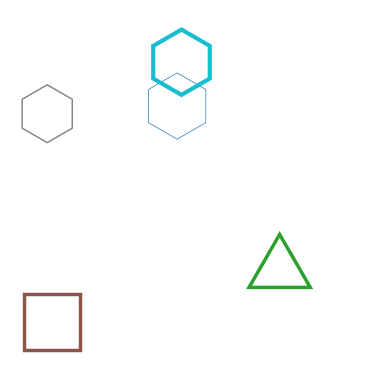[{"shape": "hexagon", "thickness": 0.5, "radius": 0.43, "center": [0.46, 0.725]}, {"shape": "triangle", "thickness": 2.5, "radius": 0.46, "center": [0.726, 0.299]}, {"shape": "square", "thickness": 2.5, "radius": 0.37, "center": [0.135, 0.163]}, {"shape": "hexagon", "thickness": 1, "radius": 0.38, "center": [0.123, 0.705]}, {"shape": "hexagon", "thickness": 3, "radius": 0.42, "center": [0.471, 0.838]}]